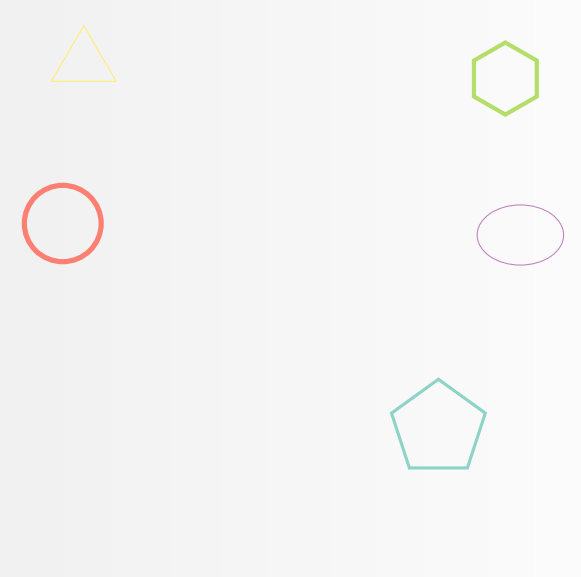[{"shape": "pentagon", "thickness": 1.5, "radius": 0.42, "center": [0.754, 0.257]}, {"shape": "circle", "thickness": 2.5, "radius": 0.33, "center": [0.108, 0.612]}, {"shape": "hexagon", "thickness": 2, "radius": 0.31, "center": [0.869, 0.863]}, {"shape": "oval", "thickness": 0.5, "radius": 0.37, "center": [0.895, 0.592]}, {"shape": "triangle", "thickness": 0.5, "radius": 0.32, "center": [0.144, 0.891]}]